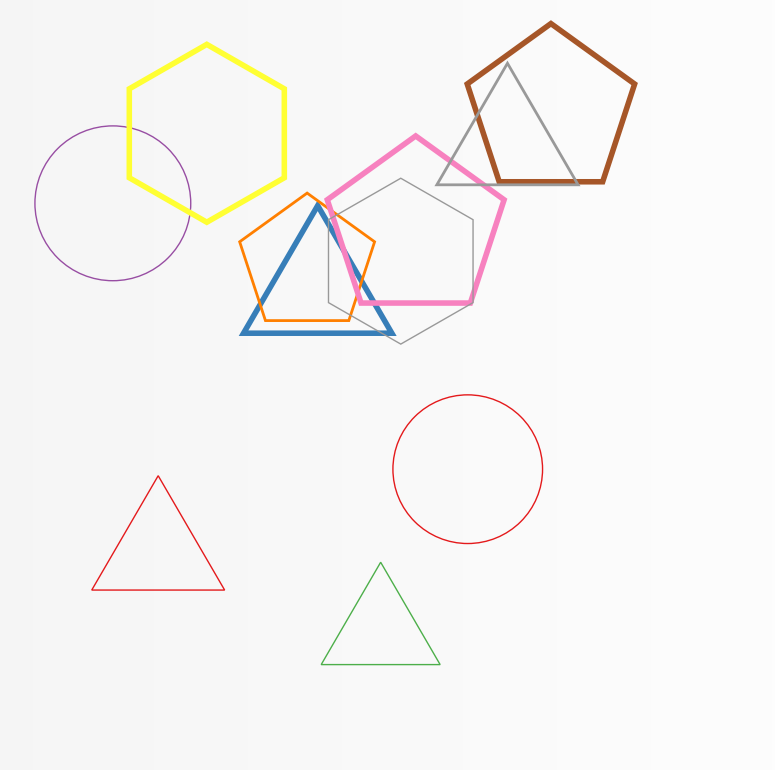[{"shape": "circle", "thickness": 0.5, "radius": 0.48, "center": [0.604, 0.391]}, {"shape": "triangle", "thickness": 0.5, "radius": 0.49, "center": [0.204, 0.283]}, {"shape": "triangle", "thickness": 2, "radius": 0.55, "center": [0.41, 0.622]}, {"shape": "triangle", "thickness": 0.5, "radius": 0.44, "center": [0.491, 0.181]}, {"shape": "circle", "thickness": 0.5, "radius": 0.5, "center": [0.146, 0.736]}, {"shape": "pentagon", "thickness": 1, "radius": 0.46, "center": [0.396, 0.658]}, {"shape": "hexagon", "thickness": 2, "radius": 0.58, "center": [0.267, 0.827]}, {"shape": "pentagon", "thickness": 2, "radius": 0.57, "center": [0.711, 0.856]}, {"shape": "pentagon", "thickness": 2, "radius": 0.6, "center": [0.536, 0.703]}, {"shape": "triangle", "thickness": 1, "radius": 0.53, "center": [0.655, 0.813]}, {"shape": "hexagon", "thickness": 0.5, "radius": 0.54, "center": [0.517, 0.661]}]